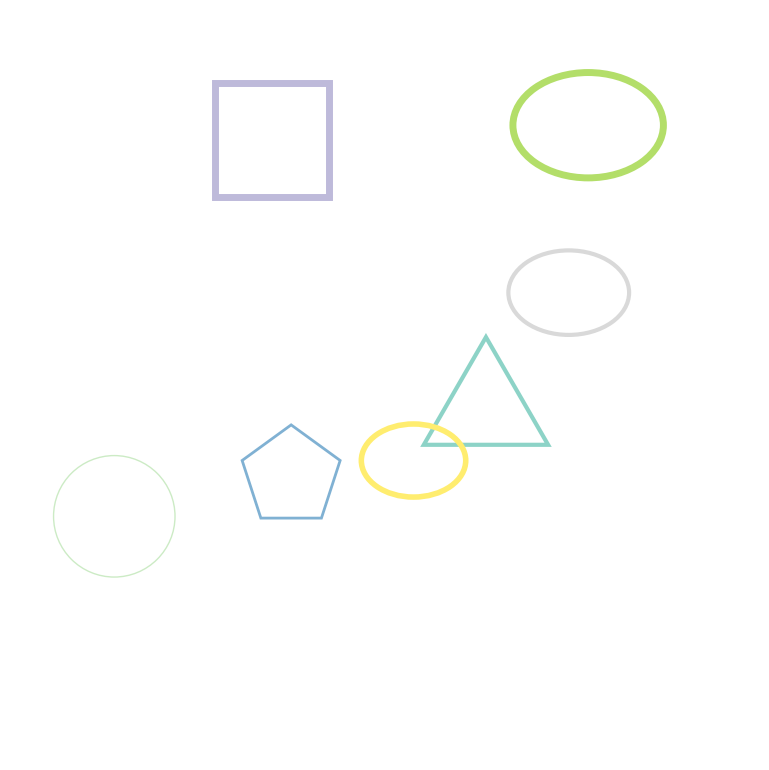[{"shape": "triangle", "thickness": 1.5, "radius": 0.47, "center": [0.631, 0.469]}, {"shape": "square", "thickness": 2.5, "radius": 0.37, "center": [0.353, 0.818]}, {"shape": "pentagon", "thickness": 1, "radius": 0.33, "center": [0.378, 0.381]}, {"shape": "oval", "thickness": 2.5, "radius": 0.49, "center": [0.764, 0.837]}, {"shape": "oval", "thickness": 1.5, "radius": 0.39, "center": [0.739, 0.62]}, {"shape": "circle", "thickness": 0.5, "radius": 0.39, "center": [0.148, 0.329]}, {"shape": "oval", "thickness": 2, "radius": 0.34, "center": [0.537, 0.402]}]